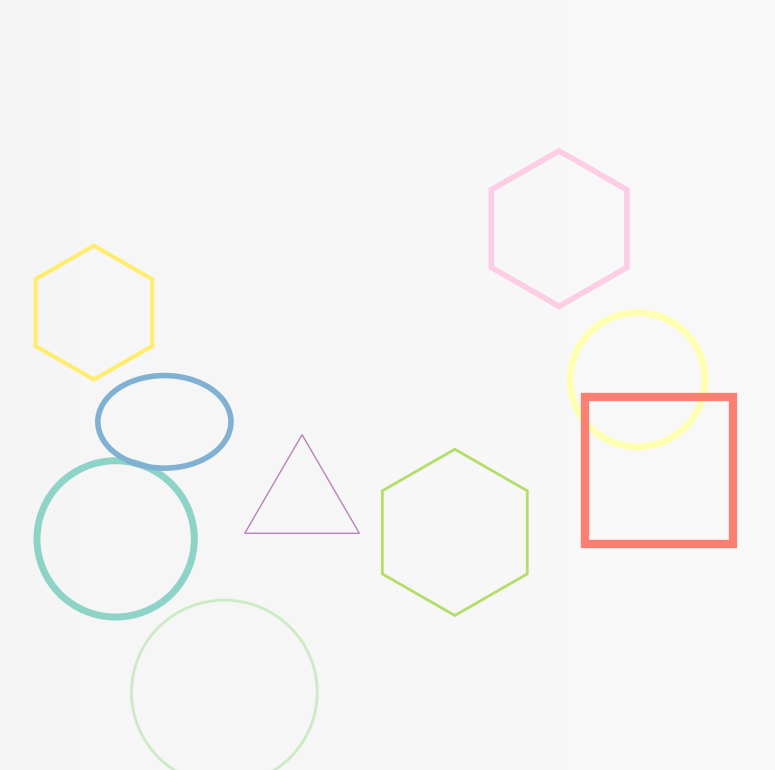[{"shape": "circle", "thickness": 2.5, "radius": 0.51, "center": [0.149, 0.3]}, {"shape": "circle", "thickness": 2.5, "radius": 0.44, "center": [0.823, 0.507]}, {"shape": "square", "thickness": 3, "radius": 0.48, "center": [0.85, 0.389]}, {"shape": "oval", "thickness": 2, "radius": 0.43, "center": [0.212, 0.452]}, {"shape": "hexagon", "thickness": 1, "radius": 0.54, "center": [0.587, 0.309]}, {"shape": "hexagon", "thickness": 2, "radius": 0.5, "center": [0.721, 0.703]}, {"shape": "triangle", "thickness": 0.5, "radius": 0.43, "center": [0.39, 0.35]}, {"shape": "circle", "thickness": 1, "radius": 0.6, "center": [0.29, 0.101]}, {"shape": "hexagon", "thickness": 1.5, "radius": 0.43, "center": [0.121, 0.594]}]